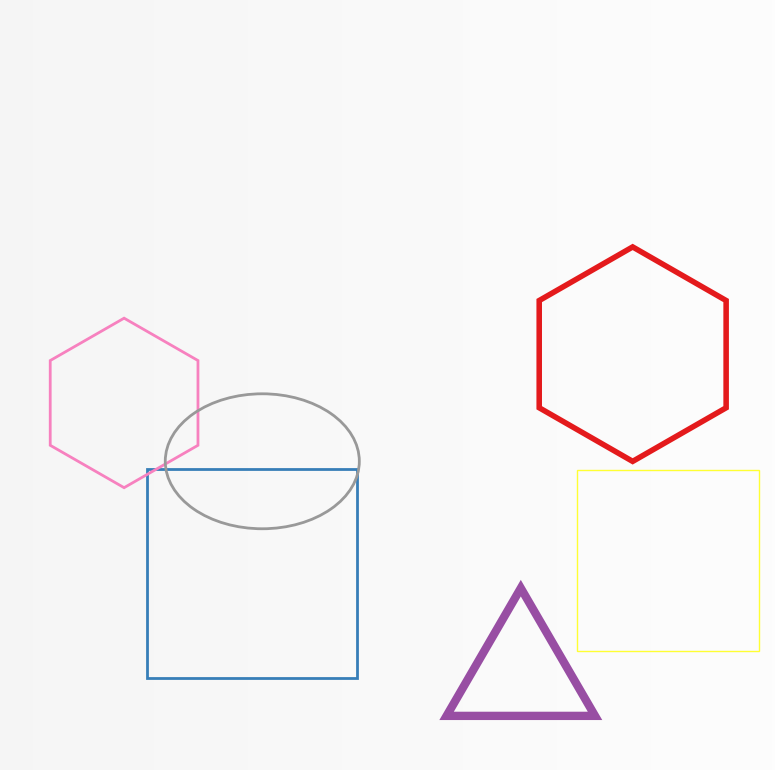[{"shape": "hexagon", "thickness": 2, "radius": 0.7, "center": [0.816, 0.54]}, {"shape": "square", "thickness": 1, "radius": 0.68, "center": [0.325, 0.256]}, {"shape": "triangle", "thickness": 3, "radius": 0.55, "center": [0.672, 0.126]}, {"shape": "square", "thickness": 0.5, "radius": 0.59, "center": [0.862, 0.272]}, {"shape": "hexagon", "thickness": 1, "radius": 0.55, "center": [0.16, 0.477]}, {"shape": "oval", "thickness": 1, "radius": 0.63, "center": [0.338, 0.401]}]